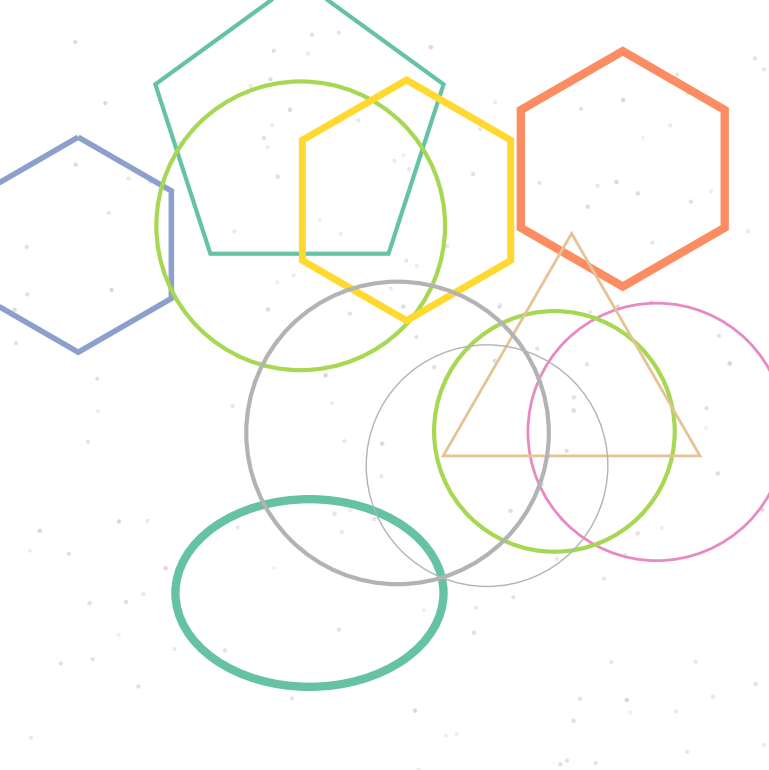[{"shape": "pentagon", "thickness": 1.5, "radius": 0.98, "center": [0.389, 0.83]}, {"shape": "oval", "thickness": 3, "radius": 0.87, "center": [0.402, 0.23]}, {"shape": "hexagon", "thickness": 3, "radius": 0.76, "center": [0.809, 0.781]}, {"shape": "hexagon", "thickness": 2, "radius": 0.7, "center": [0.102, 0.682]}, {"shape": "circle", "thickness": 1, "radius": 0.84, "center": [0.853, 0.439]}, {"shape": "circle", "thickness": 1.5, "radius": 0.94, "center": [0.391, 0.707]}, {"shape": "circle", "thickness": 1.5, "radius": 0.78, "center": [0.72, 0.44]}, {"shape": "hexagon", "thickness": 2.5, "radius": 0.78, "center": [0.528, 0.74]}, {"shape": "triangle", "thickness": 1, "radius": 0.96, "center": [0.742, 0.504]}, {"shape": "circle", "thickness": 1.5, "radius": 0.98, "center": [0.516, 0.438]}, {"shape": "circle", "thickness": 0.5, "radius": 0.78, "center": [0.633, 0.395]}]